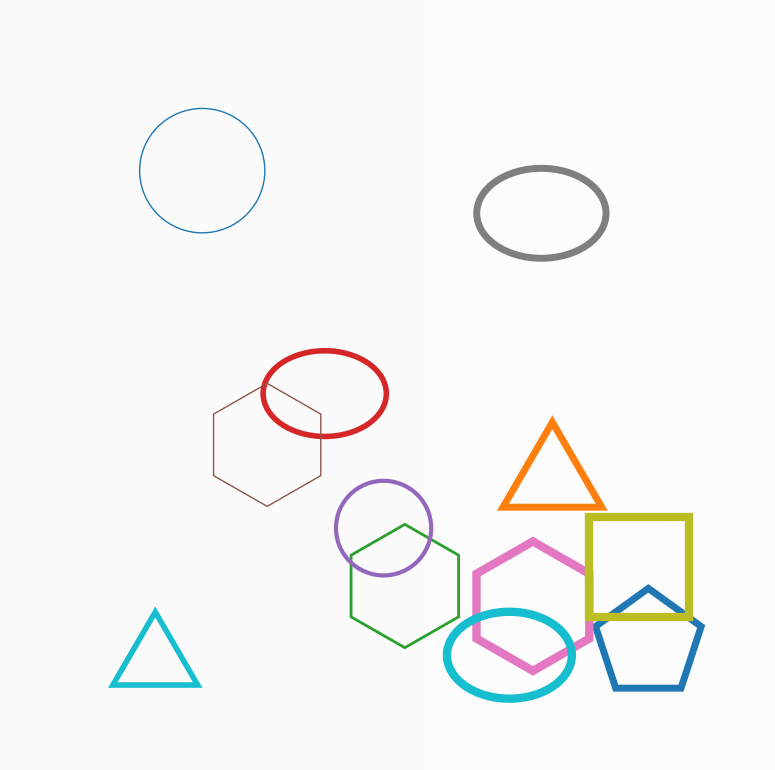[{"shape": "circle", "thickness": 0.5, "radius": 0.4, "center": [0.261, 0.778]}, {"shape": "pentagon", "thickness": 2.5, "radius": 0.36, "center": [0.837, 0.164]}, {"shape": "triangle", "thickness": 2.5, "radius": 0.37, "center": [0.713, 0.378]}, {"shape": "hexagon", "thickness": 1, "radius": 0.4, "center": [0.522, 0.239]}, {"shape": "oval", "thickness": 2, "radius": 0.4, "center": [0.419, 0.489]}, {"shape": "circle", "thickness": 1.5, "radius": 0.31, "center": [0.495, 0.314]}, {"shape": "hexagon", "thickness": 0.5, "radius": 0.4, "center": [0.345, 0.422]}, {"shape": "hexagon", "thickness": 3, "radius": 0.42, "center": [0.688, 0.213]}, {"shape": "oval", "thickness": 2.5, "radius": 0.42, "center": [0.699, 0.723]}, {"shape": "square", "thickness": 3, "radius": 0.32, "center": [0.824, 0.263]}, {"shape": "triangle", "thickness": 2, "radius": 0.32, "center": [0.2, 0.142]}, {"shape": "oval", "thickness": 3, "radius": 0.4, "center": [0.657, 0.149]}]